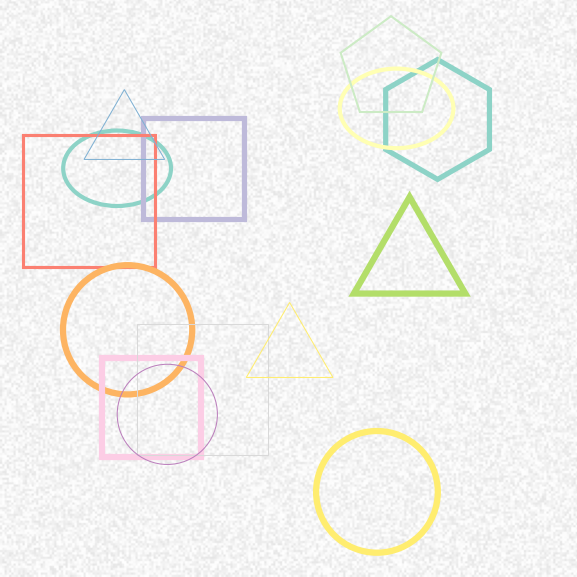[{"shape": "oval", "thickness": 2, "radius": 0.47, "center": [0.203, 0.708]}, {"shape": "hexagon", "thickness": 2.5, "radius": 0.52, "center": [0.758, 0.792]}, {"shape": "oval", "thickness": 2, "radius": 0.49, "center": [0.687, 0.811]}, {"shape": "square", "thickness": 2.5, "radius": 0.44, "center": [0.335, 0.707]}, {"shape": "square", "thickness": 1.5, "radius": 0.57, "center": [0.154, 0.65]}, {"shape": "triangle", "thickness": 0.5, "radius": 0.4, "center": [0.215, 0.763]}, {"shape": "circle", "thickness": 3, "radius": 0.56, "center": [0.221, 0.428]}, {"shape": "triangle", "thickness": 3, "radius": 0.56, "center": [0.709, 0.547]}, {"shape": "square", "thickness": 3, "radius": 0.43, "center": [0.262, 0.294]}, {"shape": "square", "thickness": 0.5, "radius": 0.56, "center": [0.351, 0.325]}, {"shape": "circle", "thickness": 0.5, "radius": 0.43, "center": [0.29, 0.282]}, {"shape": "pentagon", "thickness": 1, "radius": 0.46, "center": [0.677, 0.879]}, {"shape": "triangle", "thickness": 0.5, "radius": 0.43, "center": [0.502, 0.389]}, {"shape": "circle", "thickness": 3, "radius": 0.53, "center": [0.653, 0.147]}]